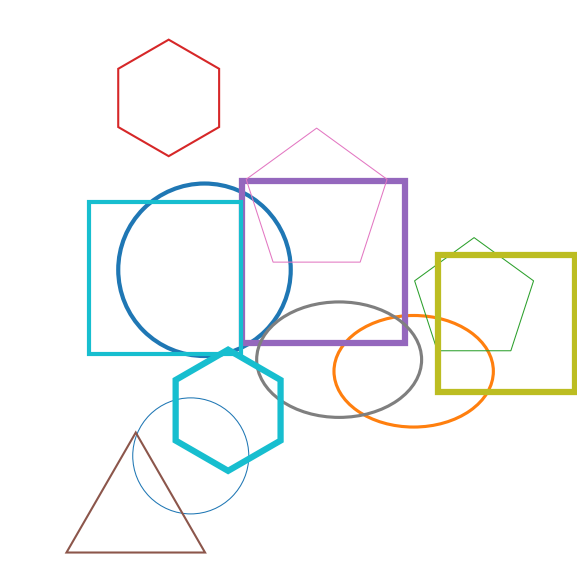[{"shape": "circle", "thickness": 0.5, "radius": 0.5, "center": [0.33, 0.21]}, {"shape": "circle", "thickness": 2, "radius": 0.75, "center": [0.354, 0.532]}, {"shape": "oval", "thickness": 1.5, "radius": 0.69, "center": [0.716, 0.356]}, {"shape": "pentagon", "thickness": 0.5, "radius": 0.54, "center": [0.821, 0.479]}, {"shape": "hexagon", "thickness": 1, "radius": 0.5, "center": [0.292, 0.83]}, {"shape": "square", "thickness": 3, "radius": 0.71, "center": [0.56, 0.545]}, {"shape": "triangle", "thickness": 1, "radius": 0.69, "center": [0.235, 0.112]}, {"shape": "pentagon", "thickness": 0.5, "radius": 0.64, "center": [0.548, 0.649]}, {"shape": "oval", "thickness": 1.5, "radius": 0.71, "center": [0.587, 0.376]}, {"shape": "square", "thickness": 3, "radius": 0.59, "center": [0.877, 0.438]}, {"shape": "hexagon", "thickness": 3, "radius": 0.52, "center": [0.395, 0.289]}, {"shape": "square", "thickness": 2, "radius": 0.66, "center": [0.286, 0.518]}]